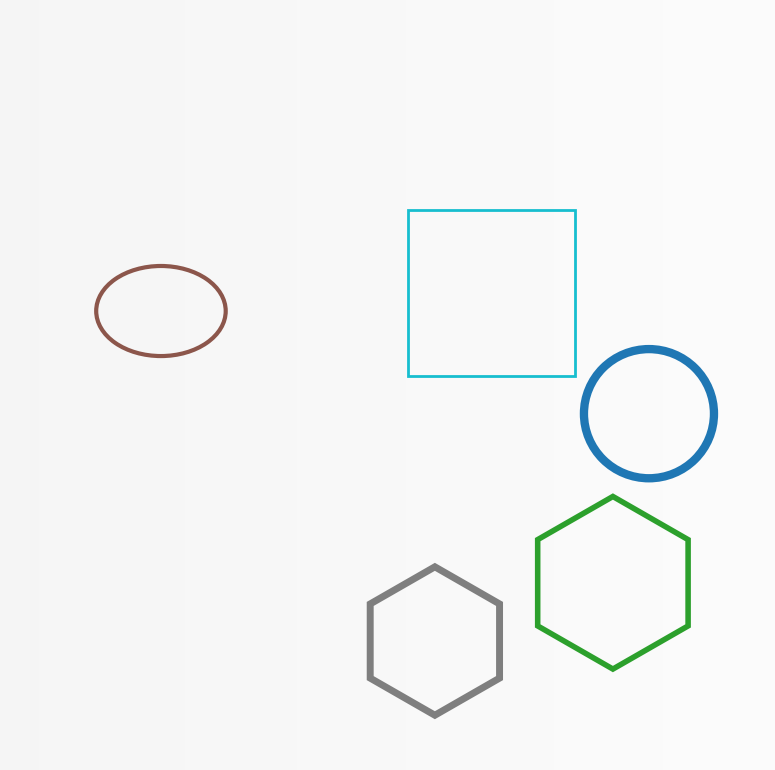[{"shape": "circle", "thickness": 3, "radius": 0.42, "center": [0.837, 0.463]}, {"shape": "hexagon", "thickness": 2, "radius": 0.56, "center": [0.791, 0.243]}, {"shape": "oval", "thickness": 1.5, "radius": 0.42, "center": [0.208, 0.596]}, {"shape": "hexagon", "thickness": 2.5, "radius": 0.48, "center": [0.561, 0.167]}, {"shape": "square", "thickness": 1, "radius": 0.54, "center": [0.634, 0.62]}]